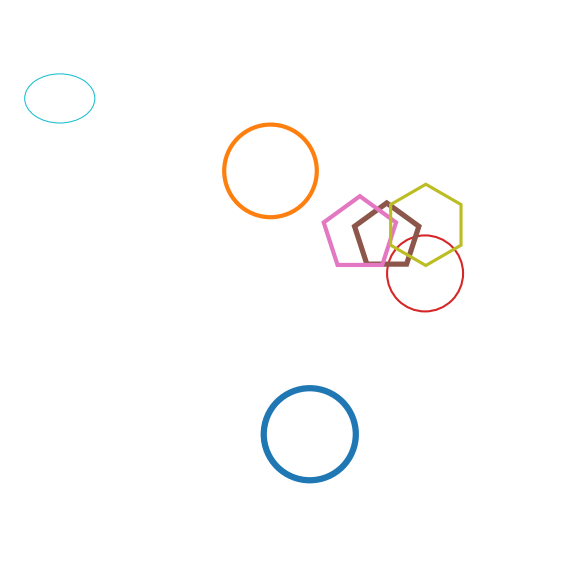[{"shape": "circle", "thickness": 3, "radius": 0.4, "center": [0.536, 0.247]}, {"shape": "circle", "thickness": 2, "radius": 0.4, "center": [0.468, 0.703]}, {"shape": "circle", "thickness": 1, "radius": 0.33, "center": [0.736, 0.526]}, {"shape": "pentagon", "thickness": 2.5, "radius": 0.29, "center": [0.67, 0.589]}, {"shape": "pentagon", "thickness": 2, "radius": 0.33, "center": [0.623, 0.594]}, {"shape": "hexagon", "thickness": 1.5, "radius": 0.35, "center": [0.737, 0.61]}, {"shape": "oval", "thickness": 0.5, "radius": 0.3, "center": [0.104, 0.829]}]